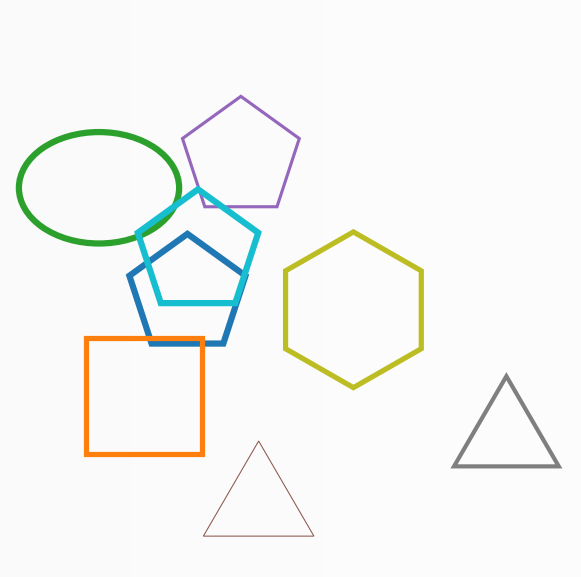[{"shape": "pentagon", "thickness": 3, "radius": 0.52, "center": [0.322, 0.489]}, {"shape": "square", "thickness": 2.5, "radius": 0.5, "center": [0.248, 0.313]}, {"shape": "oval", "thickness": 3, "radius": 0.69, "center": [0.17, 0.674]}, {"shape": "pentagon", "thickness": 1.5, "radius": 0.53, "center": [0.414, 0.727]}, {"shape": "triangle", "thickness": 0.5, "radius": 0.55, "center": [0.445, 0.126]}, {"shape": "triangle", "thickness": 2, "radius": 0.52, "center": [0.871, 0.244]}, {"shape": "hexagon", "thickness": 2.5, "radius": 0.67, "center": [0.608, 0.463]}, {"shape": "pentagon", "thickness": 3, "radius": 0.54, "center": [0.341, 0.562]}]